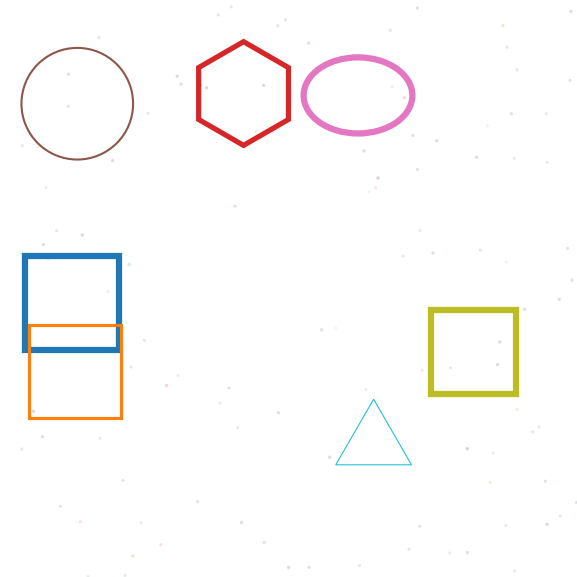[{"shape": "square", "thickness": 3, "radius": 0.41, "center": [0.125, 0.474]}, {"shape": "square", "thickness": 1.5, "radius": 0.4, "center": [0.129, 0.356]}, {"shape": "hexagon", "thickness": 2.5, "radius": 0.45, "center": [0.422, 0.837]}, {"shape": "circle", "thickness": 1, "radius": 0.48, "center": [0.134, 0.82]}, {"shape": "oval", "thickness": 3, "radius": 0.47, "center": [0.62, 0.834]}, {"shape": "square", "thickness": 3, "radius": 0.37, "center": [0.82, 0.389]}, {"shape": "triangle", "thickness": 0.5, "radius": 0.38, "center": [0.647, 0.232]}]